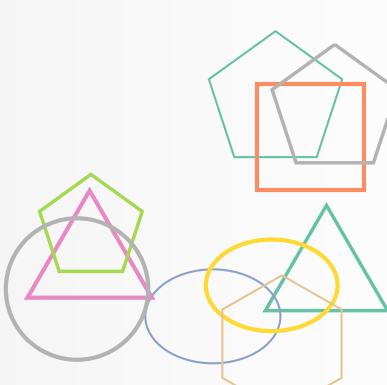[{"shape": "triangle", "thickness": 2.5, "radius": 0.91, "center": [0.843, 0.284]}, {"shape": "pentagon", "thickness": 1.5, "radius": 0.9, "center": [0.711, 0.738]}, {"shape": "square", "thickness": 3, "radius": 0.69, "center": [0.801, 0.644]}, {"shape": "oval", "thickness": 1.5, "radius": 0.87, "center": [0.549, 0.178]}, {"shape": "triangle", "thickness": 3, "radius": 0.93, "center": [0.231, 0.319]}, {"shape": "pentagon", "thickness": 2.5, "radius": 0.7, "center": [0.235, 0.408]}, {"shape": "oval", "thickness": 3, "radius": 0.85, "center": [0.701, 0.259]}, {"shape": "hexagon", "thickness": 1.5, "radius": 0.89, "center": [0.728, 0.107]}, {"shape": "circle", "thickness": 3, "radius": 0.92, "center": [0.199, 0.249]}, {"shape": "pentagon", "thickness": 2.5, "radius": 0.85, "center": [0.864, 0.715]}]